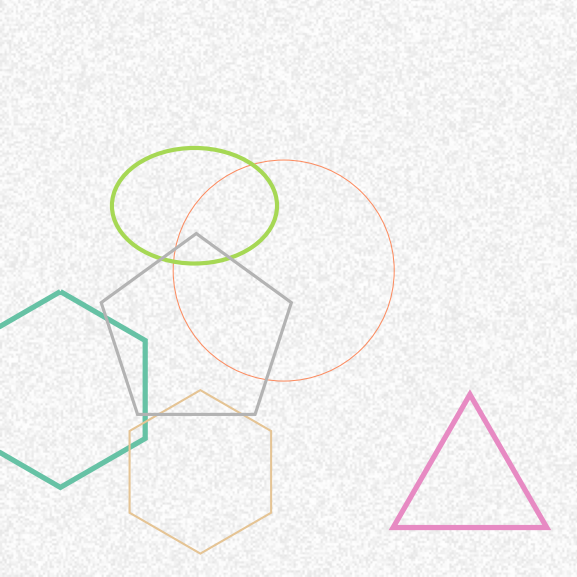[{"shape": "hexagon", "thickness": 2.5, "radius": 0.85, "center": [0.105, 0.325]}, {"shape": "circle", "thickness": 0.5, "radius": 0.96, "center": [0.491, 0.531]}, {"shape": "triangle", "thickness": 2.5, "radius": 0.77, "center": [0.814, 0.162]}, {"shape": "oval", "thickness": 2, "radius": 0.71, "center": [0.337, 0.643]}, {"shape": "hexagon", "thickness": 1, "radius": 0.71, "center": [0.347, 0.182]}, {"shape": "pentagon", "thickness": 1.5, "radius": 0.87, "center": [0.34, 0.422]}]